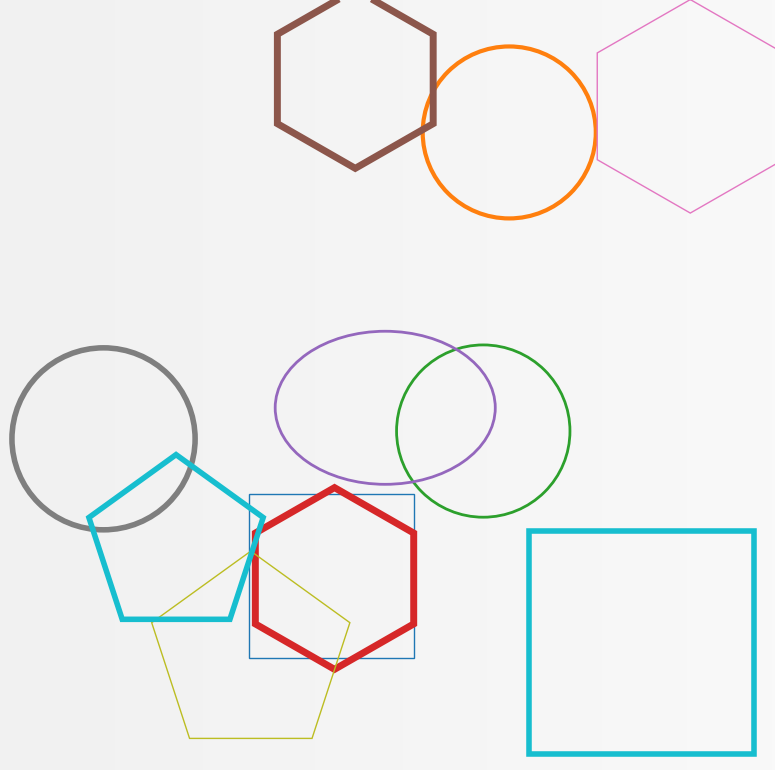[{"shape": "square", "thickness": 0.5, "radius": 0.53, "center": [0.428, 0.252]}, {"shape": "circle", "thickness": 1.5, "radius": 0.56, "center": [0.657, 0.828]}, {"shape": "circle", "thickness": 1, "radius": 0.56, "center": [0.624, 0.44]}, {"shape": "hexagon", "thickness": 2.5, "radius": 0.59, "center": [0.432, 0.249]}, {"shape": "oval", "thickness": 1, "radius": 0.71, "center": [0.497, 0.47]}, {"shape": "hexagon", "thickness": 2.5, "radius": 0.58, "center": [0.458, 0.897]}, {"shape": "hexagon", "thickness": 0.5, "radius": 0.69, "center": [0.891, 0.862]}, {"shape": "circle", "thickness": 2, "radius": 0.59, "center": [0.134, 0.43]}, {"shape": "pentagon", "thickness": 0.5, "radius": 0.67, "center": [0.324, 0.15]}, {"shape": "square", "thickness": 2, "radius": 0.73, "center": [0.827, 0.165]}, {"shape": "pentagon", "thickness": 2, "radius": 0.59, "center": [0.227, 0.291]}]